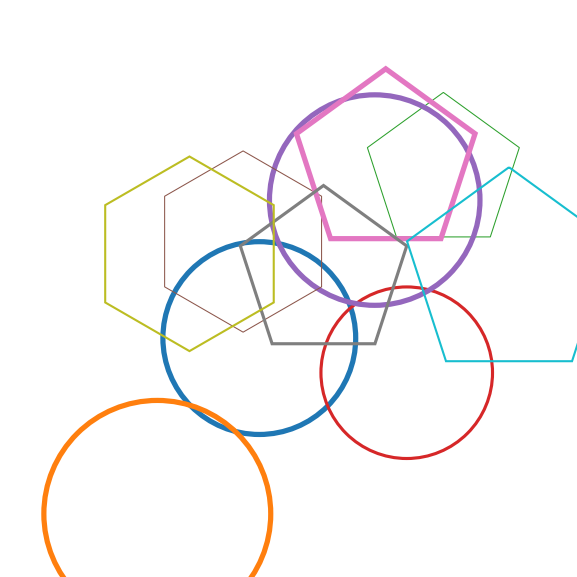[{"shape": "circle", "thickness": 2.5, "radius": 0.83, "center": [0.449, 0.414]}, {"shape": "circle", "thickness": 2.5, "radius": 0.98, "center": [0.272, 0.109]}, {"shape": "pentagon", "thickness": 0.5, "radius": 0.69, "center": [0.768, 0.701]}, {"shape": "circle", "thickness": 1.5, "radius": 0.74, "center": [0.704, 0.354]}, {"shape": "circle", "thickness": 2.5, "radius": 0.91, "center": [0.649, 0.653]}, {"shape": "hexagon", "thickness": 0.5, "radius": 0.78, "center": [0.421, 0.581]}, {"shape": "pentagon", "thickness": 2.5, "radius": 0.81, "center": [0.668, 0.717]}, {"shape": "pentagon", "thickness": 1.5, "radius": 0.76, "center": [0.56, 0.526]}, {"shape": "hexagon", "thickness": 1, "radius": 0.84, "center": [0.328, 0.56]}, {"shape": "pentagon", "thickness": 1, "radius": 0.93, "center": [0.881, 0.524]}]